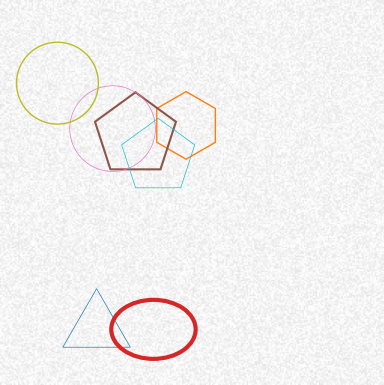[{"shape": "triangle", "thickness": 0.5, "radius": 0.51, "center": [0.251, 0.149]}, {"shape": "hexagon", "thickness": 1, "radius": 0.44, "center": [0.483, 0.674]}, {"shape": "oval", "thickness": 3, "radius": 0.55, "center": [0.399, 0.145]}, {"shape": "pentagon", "thickness": 1.5, "radius": 0.55, "center": [0.352, 0.65]}, {"shape": "circle", "thickness": 0.5, "radius": 0.56, "center": [0.292, 0.666]}, {"shape": "circle", "thickness": 1, "radius": 0.53, "center": [0.149, 0.784]}, {"shape": "pentagon", "thickness": 0.5, "radius": 0.5, "center": [0.411, 0.593]}]